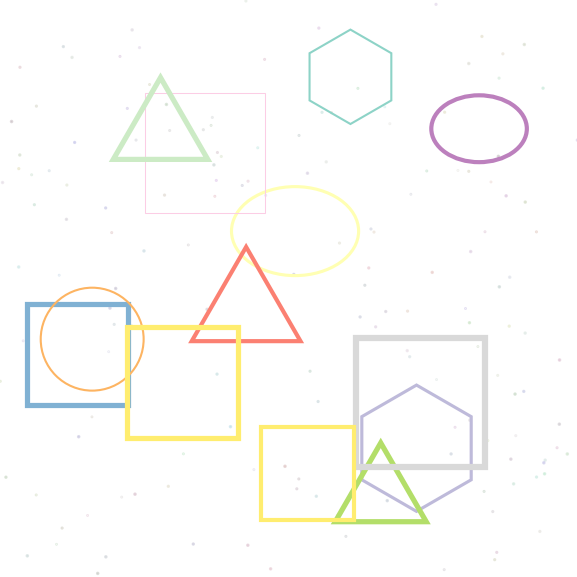[{"shape": "hexagon", "thickness": 1, "radius": 0.41, "center": [0.607, 0.866]}, {"shape": "oval", "thickness": 1.5, "radius": 0.55, "center": [0.511, 0.599]}, {"shape": "hexagon", "thickness": 1.5, "radius": 0.55, "center": [0.721, 0.223]}, {"shape": "triangle", "thickness": 2, "radius": 0.54, "center": [0.426, 0.463]}, {"shape": "square", "thickness": 2.5, "radius": 0.44, "center": [0.134, 0.385]}, {"shape": "circle", "thickness": 1, "radius": 0.45, "center": [0.16, 0.412]}, {"shape": "triangle", "thickness": 2.5, "radius": 0.45, "center": [0.659, 0.141]}, {"shape": "square", "thickness": 0.5, "radius": 0.52, "center": [0.355, 0.735]}, {"shape": "square", "thickness": 3, "radius": 0.56, "center": [0.728, 0.302]}, {"shape": "oval", "thickness": 2, "radius": 0.41, "center": [0.83, 0.776]}, {"shape": "triangle", "thickness": 2.5, "radius": 0.47, "center": [0.278, 0.77]}, {"shape": "square", "thickness": 2.5, "radius": 0.48, "center": [0.316, 0.337]}, {"shape": "square", "thickness": 2, "radius": 0.4, "center": [0.532, 0.18]}]